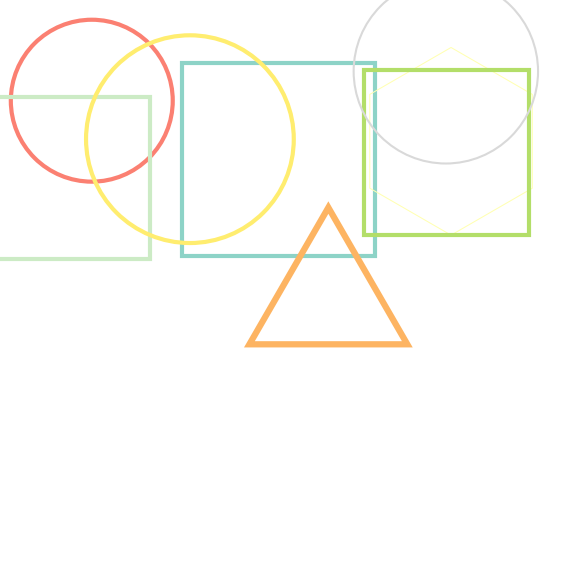[{"shape": "square", "thickness": 2, "radius": 0.84, "center": [0.483, 0.723]}, {"shape": "hexagon", "thickness": 0.5, "radius": 0.81, "center": [0.781, 0.754]}, {"shape": "circle", "thickness": 2, "radius": 0.7, "center": [0.159, 0.825]}, {"shape": "triangle", "thickness": 3, "radius": 0.79, "center": [0.569, 0.482]}, {"shape": "square", "thickness": 2, "radius": 0.72, "center": [0.774, 0.735]}, {"shape": "circle", "thickness": 1, "radius": 0.8, "center": [0.772, 0.876]}, {"shape": "square", "thickness": 2, "radius": 0.7, "center": [0.119, 0.691]}, {"shape": "circle", "thickness": 2, "radius": 0.9, "center": [0.329, 0.758]}]